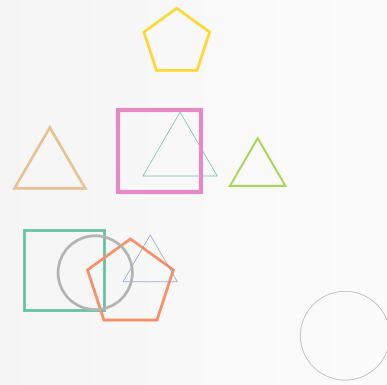[{"shape": "square", "thickness": 2, "radius": 0.52, "center": [0.165, 0.298]}, {"shape": "triangle", "thickness": 0.5, "radius": 0.55, "center": [0.465, 0.598]}, {"shape": "pentagon", "thickness": 2, "radius": 0.58, "center": [0.337, 0.263]}, {"shape": "triangle", "thickness": 0.5, "radius": 0.41, "center": [0.388, 0.309]}, {"shape": "square", "thickness": 3, "radius": 0.53, "center": [0.412, 0.609]}, {"shape": "triangle", "thickness": 1.5, "radius": 0.41, "center": [0.665, 0.558]}, {"shape": "pentagon", "thickness": 2, "radius": 0.45, "center": [0.456, 0.889]}, {"shape": "triangle", "thickness": 2, "radius": 0.53, "center": [0.129, 0.564]}, {"shape": "circle", "thickness": 2, "radius": 0.48, "center": [0.246, 0.292]}, {"shape": "circle", "thickness": 0.5, "radius": 0.58, "center": [0.891, 0.128]}]